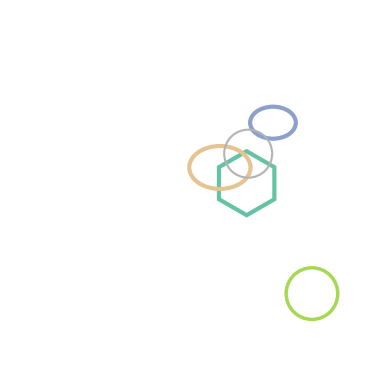[{"shape": "hexagon", "thickness": 3, "radius": 0.42, "center": [0.641, 0.524]}, {"shape": "oval", "thickness": 3, "radius": 0.3, "center": [0.709, 0.681]}, {"shape": "circle", "thickness": 2.5, "radius": 0.34, "center": [0.81, 0.237]}, {"shape": "oval", "thickness": 3, "radius": 0.4, "center": [0.571, 0.565]}, {"shape": "circle", "thickness": 1.5, "radius": 0.31, "center": [0.645, 0.601]}]